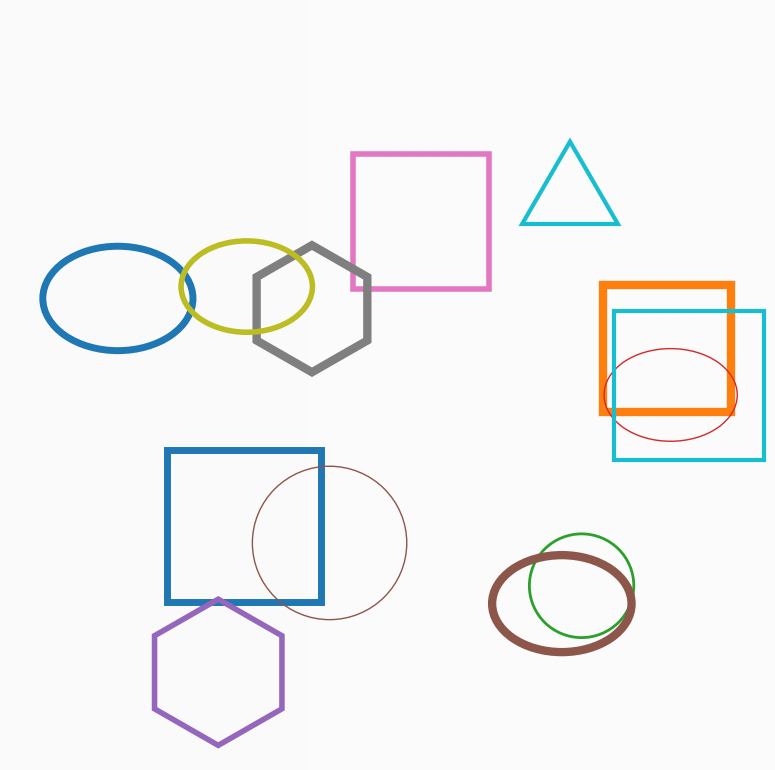[{"shape": "oval", "thickness": 2.5, "radius": 0.48, "center": [0.152, 0.612]}, {"shape": "square", "thickness": 2.5, "radius": 0.5, "center": [0.315, 0.317]}, {"shape": "square", "thickness": 3, "radius": 0.41, "center": [0.861, 0.547]}, {"shape": "circle", "thickness": 1, "radius": 0.34, "center": [0.75, 0.239]}, {"shape": "oval", "thickness": 0.5, "radius": 0.43, "center": [0.865, 0.487]}, {"shape": "hexagon", "thickness": 2, "radius": 0.47, "center": [0.282, 0.127]}, {"shape": "circle", "thickness": 0.5, "radius": 0.5, "center": [0.425, 0.295]}, {"shape": "oval", "thickness": 3, "radius": 0.45, "center": [0.725, 0.216]}, {"shape": "square", "thickness": 2, "radius": 0.44, "center": [0.543, 0.712]}, {"shape": "hexagon", "thickness": 3, "radius": 0.41, "center": [0.403, 0.599]}, {"shape": "oval", "thickness": 2, "radius": 0.42, "center": [0.318, 0.628]}, {"shape": "triangle", "thickness": 1.5, "radius": 0.36, "center": [0.735, 0.745]}, {"shape": "square", "thickness": 1.5, "radius": 0.49, "center": [0.889, 0.5]}]